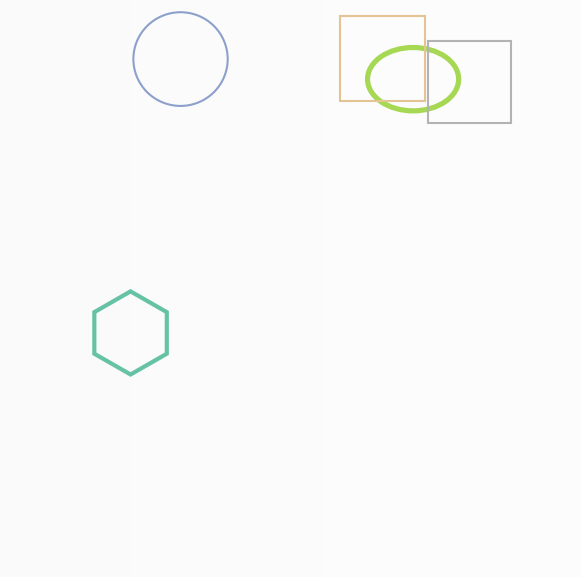[{"shape": "hexagon", "thickness": 2, "radius": 0.36, "center": [0.225, 0.423]}, {"shape": "circle", "thickness": 1, "radius": 0.41, "center": [0.311, 0.897]}, {"shape": "oval", "thickness": 2.5, "radius": 0.39, "center": [0.711, 0.862]}, {"shape": "square", "thickness": 1, "radius": 0.37, "center": [0.658, 0.898]}, {"shape": "square", "thickness": 1, "radius": 0.36, "center": [0.807, 0.857]}]